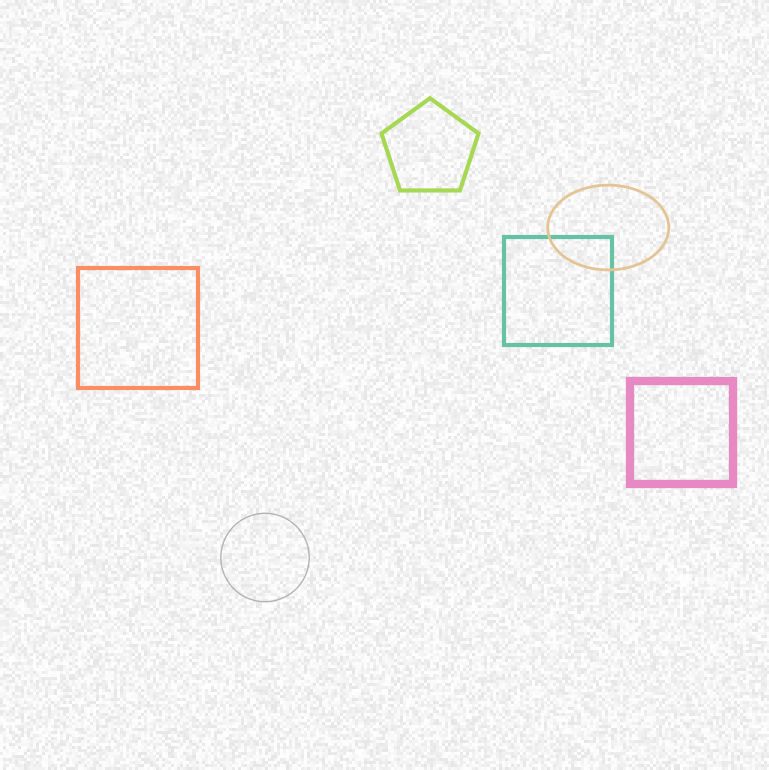[{"shape": "square", "thickness": 1.5, "radius": 0.35, "center": [0.725, 0.622]}, {"shape": "square", "thickness": 1.5, "radius": 0.39, "center": [0.179, 0.573]}, {"shape": "square", "thickness": 3, "radius": 0.33, "center": [0.885, 0.438]}, {"shape": "pentagon", "thickness": 1.5, "radius": 0.33, "center": [0.558, 0.806]}, {"shape": "oval", "thickness": 1, "radius": 0.39, "center": [0.79, 0.705]}, {"shape": "circle", "thickness": 0.5, "radius": 0.29, "center": [0.344, 0.276]}]